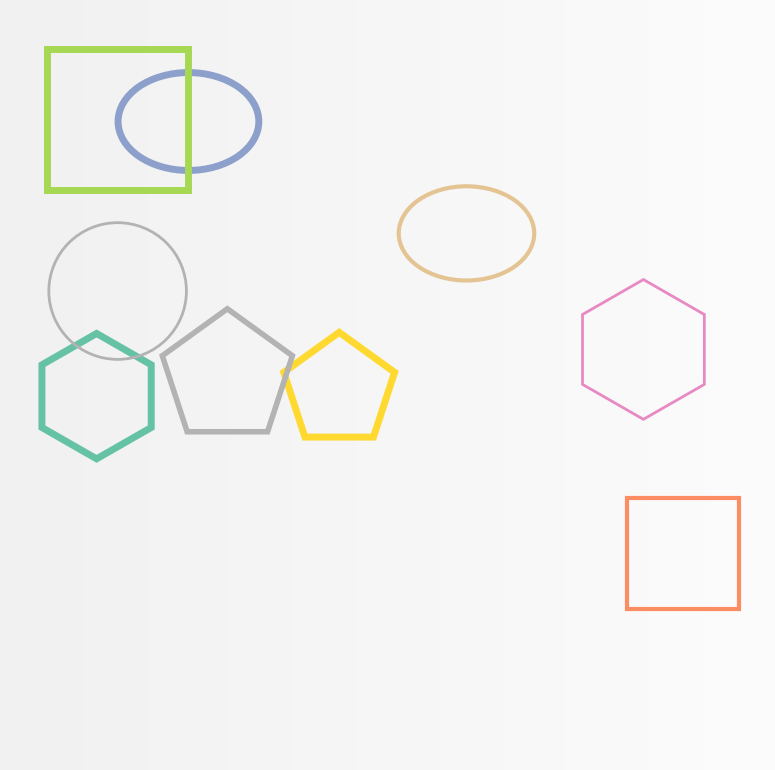[{"shape": "hexagon", "thickness": 2.5, "radius": 0.41, "center": [0.125, 0.486]}, {"shape": "square", "thickness": 1.5, "radius": 0.36, "center": [0.881, 0.282]}, {"shape": "oval", "thickness": 2.5, "radius": 0.45, "center": [0.243, 0.842]}, {"shape": "hexagon", "thickness": 1, "radius": 0.45, "center": [0.83, 0.546]}, {"shape": "square", "thickness": 2.5, "radius": 0.46, "center": [0.152, 0.845]}, {"shape": "pentagon", "thickness": 2.5, "radius": 0.38, "center": [0.438, 0.493]}, {"shape": "oval", "thickness": 1.5, "radius": 0.44, "center": [0.602, 0.697]}, {"shape": "pentagon", "thickness": 2, "radius": 0.44, "center": [0.293, 0.511]}, {"shape": "circle", "thickness": 1, "radius": 0.44, "center": [0.152, 0.622]}]